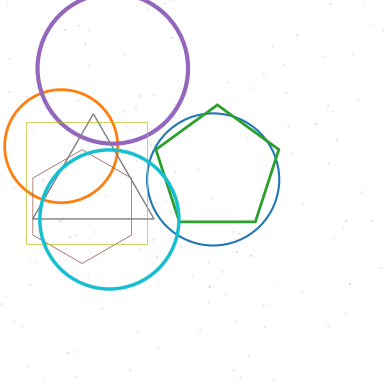[{"shape": "circle", "thickness": 1.5, "radius": 0.86, "center": [0.554, 0.534]}, {"shape": "circle", "thickness": 2, "radius": 0.73, "center": [0.159, 0.62]}, {"shape": "pentagon", "thickness": 2, "radius": 0.84, "center": [0.565, 0.56]}, {"shape": "circle", "thickness": 3, "radius": 0.98, "center": [0.293, 0.822]}, {"shape": "hexagon", "thickness": 0.5, "radius": 0.74, "center": [0.213, 0.463]}, {"shape": "triangle", "thickness": 1, "radius": 0.91, "center": [0.243, 0.522]}, {"shape": "square", "thickness": 0.5, "radius": 0.79, "center": [0.225, 0.525]}, {"shape": "circle", "thickness": 2.5, "radius": 0.9, "center": [0.284, 0.43]}]